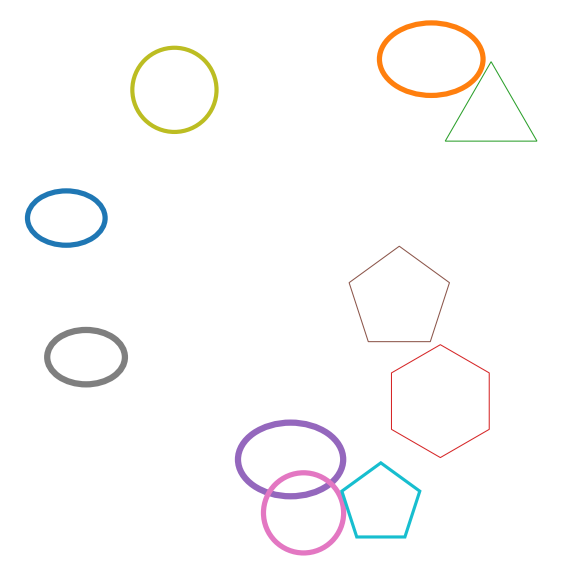[{"shape": "oval", "thickness": 2.5, "radius": 0.34, "center": [0.115, 0.622]}, {"shape": "oval", "thickness": 2.5, "radius": 0.45, "center": [0.747, 0.897]}, {"shape": "triangle", "thickness": 0.5, "radius": 0.46, "center": [0.85, 0.801]}, {"shape": "hexagon", "thickness": 0.5, "radius": 0.49, "center": [0.763, 0.305]}, {"shape": "oval", "thickness": 3, "radius": 0.46, "center": [0.503, 0.204]}, {"shape": "pentagon", "thickness": 0.5, "radius": 0.46, "center": [0.691, 0.481]}, {"shape": "circle", "thickness": 2.5, "radius": 0.35, "center": [0.526, 0.111]}, {"shape": "oval", "thickness": 3, "radius": 0.34, "center": [0.149, 0.381]}, {"shape": "circle", "thickness": 2, "radius": 0.36, "center": [0.302, 0.844]}, {"shape": "pentagon", "thickness": 1.5, "radius": 0.35, "center": [0.659, 0.127]}]